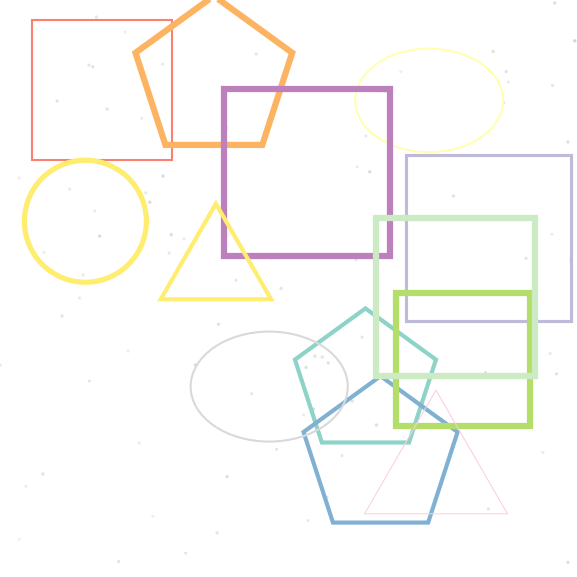[{"shape": "pentagon", "thickness": 2, "radius": 0.64, "center": [0.633, 0.337]}, {"shape": "oval", "thickness": 1, "radius": 0.64, "center": [0.743, 0.825]}, {"shape": "square", "thickness": 1.5, "radius": 0.72, "center": [0.846, 0.587]}, {"shape": "square", "thickness": 1, "radius": 0.6, "center": [0.177, 0.844]}, {"shape": "pentagon", "thickness": 2, "radius": 0.7, "center": [0.659, 0.208]}, {"shape": "pentagon", "thickness": 3, "radius": 0.71, "center": [0.37, 0.864]}, {"shape": "square", "thickness": 3, "radius": 0.58, "center": [0.802, 0.377]}, {"shape": "triangle", "thickness": 0.5, "radius": 0.71, "center": [0.755, 0.181]}, {"shape": "oval", "thickness": 1, "radius": 0.68, "center": [0.466, 0.33]}, {"shape": "square", "thickness": 3, "radius": 0.72, "center": [0.531, 0.701]}, {"shape": "square", "thickness": 3, "radius": 0.69, "center": [0.789, 0.485]}, {"shape": "circle", "thickness": 2.5, "radius": 0.53, "center": [0.148, 0.616]}, {"shape": "triangle", "thickness": 2, "radius": 0.55, "center": [0.374, 0.536]}]